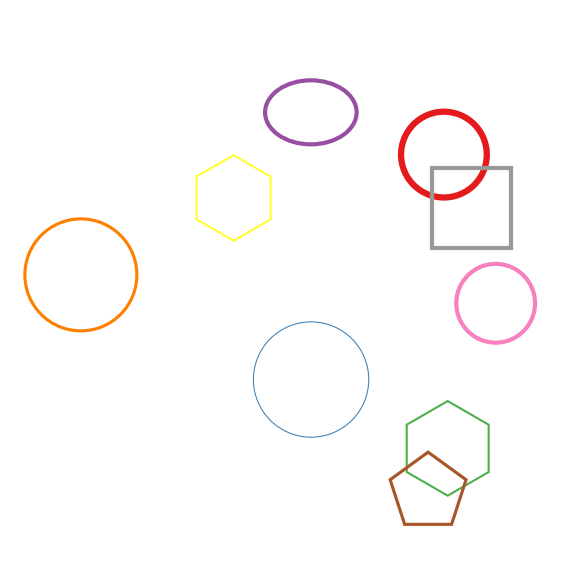[{"shape": "circle", "thickness": 3, "radius": 0.37, "center": [0.769, 0.731]}, {"shape": "circle", "thickness": 0.5, "radius": 0.5, "center": [0.539, 0.342]}, {"shape": "hexagon", "thickness": 1, "radius": 0.41, "center": [0.775, 0.223]}, {"shape": "oval", "thickness": 2, "radius": 0.4, "center": [0.538, 0.805]}, {"shape": "circle", "thickness": 1.5, "radius": 0.48, "center": [0.14, 0.523]}, {"shape": "hexagon", "thickness": 1, "radius": 0.37, "center": [0.404, 0.656]}, {"shape": "pentagon", "thickness": 1.5, "radius": 0.35, "center": [0.741, 0.147]}, {"shape": "circle", "thickness": 2, "radius": 0.34, "center": [0.858, 0.474]}, {"shape": "square", "thickness": 2, "radius": 0.35, "center": [0.816, 0.639]}]